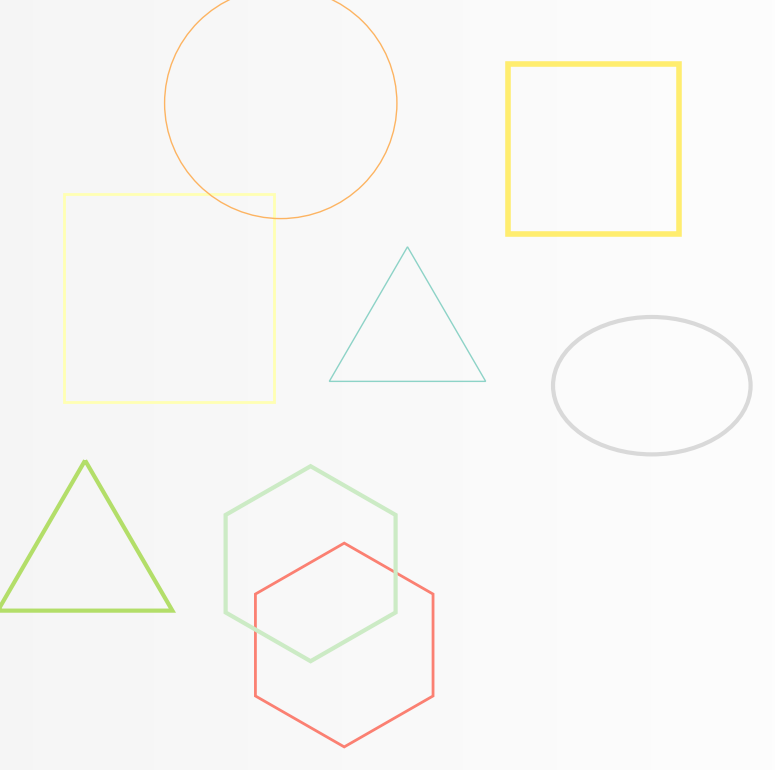[{"shape": "triangle", "thickness": 0.5, "radius": 0.58, "center": [0.526, 0.563]}, {"shape": "square", "thickness": 1, "radius": 0.68, "center": [0.218, 0.613]}, {"shape": "hexagon", "thickness": 1, "radius": 0.66, "center": [0.444, 0.162]}, {"shape": "circle", "thickness": 0.5, "radius": 0.75, "center": [0.362, 0.866]}, {"shape": "triangle", "thickness": 1.5, "radius": 0.65, "center": [0.11, 0.272]}, {"shape": "oval", "thickness": 1.5, "radius": 0.64, "center": [0.841, 0.499]}, {"shape": "hexagon", "thickness": 1.5, "radius": 0.63, "center": [0.401, 0.268]}, {"shape": "square", "thickness": 2, "radius": 0.55, "center": [0.766, 0.806]}]